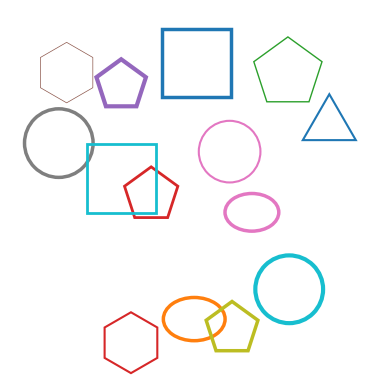[{"shape": "square", "thickness": 2.5, "radius": 0.44, "center": [0.51, 0.836]}, {"shape": "triangle", "thickness": 1.5, "radius": 0.4, "center": [0.855, 0.676]}, {"shape": "oval", "thickness": 2.5, "radius": 0.4, "center": [0.504, 0.171]}, {"shape": "pentagon", "thickness": 1, "radius": 0.47, "center": [0.748, 0.811]}, {"shape": "pentagon", "thickness": 2, "radius": 0.36, "center": [0.393, 0.494]}, {"shape": "hexagon", "thickness": 1.5, "radius": 0.4, "center": [0.34, 0.11]}, {"shape": "pentagon", "thickness": 3, "radius": 0.34, "center": [0.315, 0.779]}, {"shape": "hexagon", "thickness": 0.5, "radius": 0.39, "center": [0.173, 0.811]}, {"shape": "oval", "thickness": 2.5, "radius": 0.35, "center": [0.654, 0.449]}, {"shape": "circle", "thickness": 1.5, "radius": 0.4, "center": [0.596, 0.606]}, {"shape": "circle", "thickness": 2.5, "radius": 0.45, "center": [0.153, 0.628]}, {"shape": "pentagon", "thickness": 2.5, "radius": 0.35, "center": [0.603, 0.146]}, {"shape": "circle", "thickness": 3, "radius": 0.44, "center": [0.751, 0.249]}, {"shape": "square", "thickness": 2, "radius": 0.45, "center": [0.316, 0.536]}]